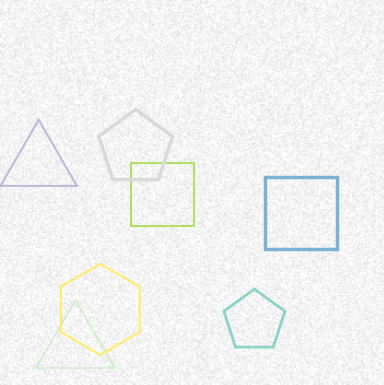[{"shape": "pentagon", "thickness": 2, "radius": 0.42, "center": [0.661, 0.166]}, {"shape": "triangle", "thickness": 1.5, "radius": 0.57, "center": [0.1, 0.574]}, {"shape": "square", "thickness": 2.5, "radius": 0.47, "center": [0.782, 0.447]}, {"shape": "square", "thickness": 1.5, "radius": 0.41, "center": [0.423, 0.494]}, {"shape": "pentagon", "thickness": 2.5, "radius": 0.5, "center": [0.352, 0.615]}, {"shape": "triangle", "thickness": 1, "radius": 0.59, "center": [0.196, 0.103]}, {"shape": "hexagon", "thickness": 1.5, "radius": 0.59, "center": [0.26, 0.196]}]